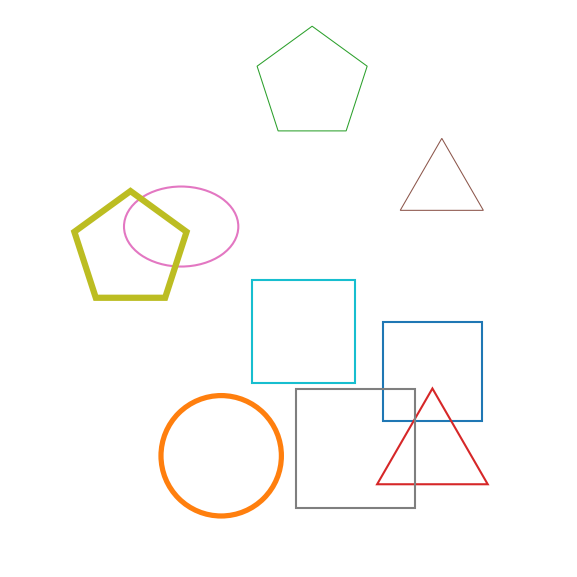[{"shape": "square", "thickness": 1, "radius": 0.43, "center": [0.748, 0.356]}, {"shape": "circle", "thickness": 2.5, "radius": 0.52, "center": [0.383, 0.21]}, {"shape": "pentagon", "thickness": 0.5, "radius": 0.5, "center": [0.54, 0.854]}, {"shape": "triangle", "thickness": 1, "radius": 0.55, "center": [0.749, 0.216]}, {"shape": "triangle", "thickness": 0.5, "radius": 0.42, "center": [0.765, 0.676]}, {"shape": "oval", "thickness": 1, "radius": 0.49, "center": [0.314, 0.607]}, {"shape": "square", "thickness": 1, "radius": 0.52, "center": [0.615, 0.223]}, {"shape": "pentagon", "thickness": 3, "radius": 0.51, "center": [0.226, 0.566]}, {"shape": "square", "thickness": 1, "radius": 0.45, "center": [0.525, 0.425]}]